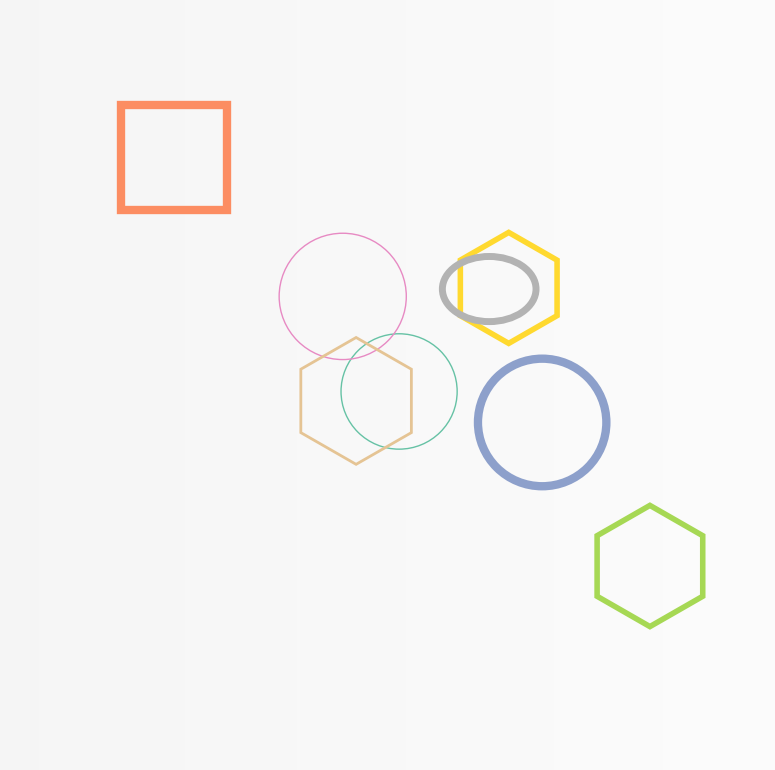[{"shape": "circle", "thickness": 0.5, "radius": 0.37, "center": [0.515, 0.492]}, {"shape": "square", "thickness": 3, "radius": 0.34, "center": [0.224, 0.796]}, {"shape": "circle", "thickness": 3, "radius": 0.41, "center": [0.7, 0.451]}, {"shape": "circle", "thickness": 0.5, "radius": 0.41, "center": [0.442, 0.615]}, {"shape": "hexagon", "thickness": 2, "radius": 0.39, "center": [0.839, 0.265]}, {"shape": "hexagon", "thickness": 2, "radius": 0.36, "center": [0.656, 0.626]}, {"shape": "hexagon", "thickness": 1, "radius": 0.41, "center": [0.459, 0.479]}, {"shape": "oval", "thickness": 2.5, "radius": 0.3, "center": [0.631, 0.625]}]